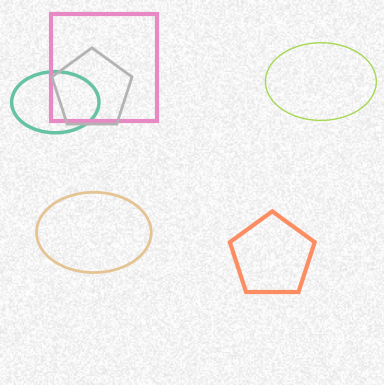[{"shape": "oval", "thickness": 2.5, "radius": 0.57, "center": [0.144, 0.734]}, {"shape": "pentagon", "thickness": 3, "radius": 0.58, "center": [0.707, 0.335]}, {"shape": "square", "thickness": 3, "radius": 0.69, "center": [0.271, 0.825]}, {"shape": "oval", "thickness": 1, "radius": 0.72, "center": [0.834, 0.788]}, {"shape": "oval", "thickness": 2, "radius": 0.74, "center": [0.244, 0.396]}, {"shape": "pentagon", "thickness": 2, "radius": 0.55, "center": [0.239, 0.766]}]